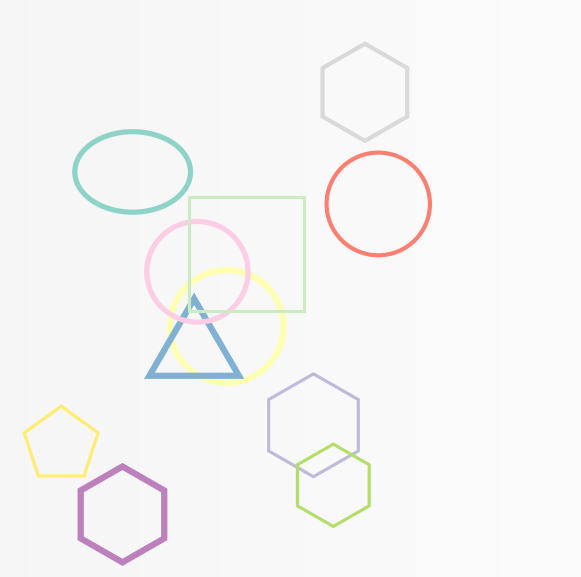[{"shape": "oval", "thickness": 2.5, "radius": 0.5, "center": [0.228, 0.701]}, {"shape": "circle", "thickness": 3, "radius": 0.49, "center": [0.39, 0.434]}, {"shape": "hexagon", "thickness": 1.5, "radius": 0.45, "center": [0.539, 0.263]}, {"shape": "circle", "thickness": 2, "radius": 0.44, "center": [0.651, 0.646]}, {"shape": "triangle", "thickness": 3, "radius": 0.44, "center": [0.334, 0.393]}, {"shape": "hexagon", "thickness": 1.5, "radius": 0.36, "center": [0.573, 0.159]}, {"shape": "circle", "thickness": 2.5, "radius": 0.44, "center": [0.34, 0.529]}, {"shape": "hexagon", "thickness": 2, "radius": 0.42, "center": [0.628, 0.839]}, {"shape": "hexagon", "thickness": 3, "radius": 0.41, "center": [0.211, 0.108]}, {"shape": "square", "thickness": 1.5, "radius": 0.49, "center": [0.424, 0.559]}, {"shape": "pentagon", "thickness": 1.5, "radius": 0.33, "center": [0.105, 0.229]}]